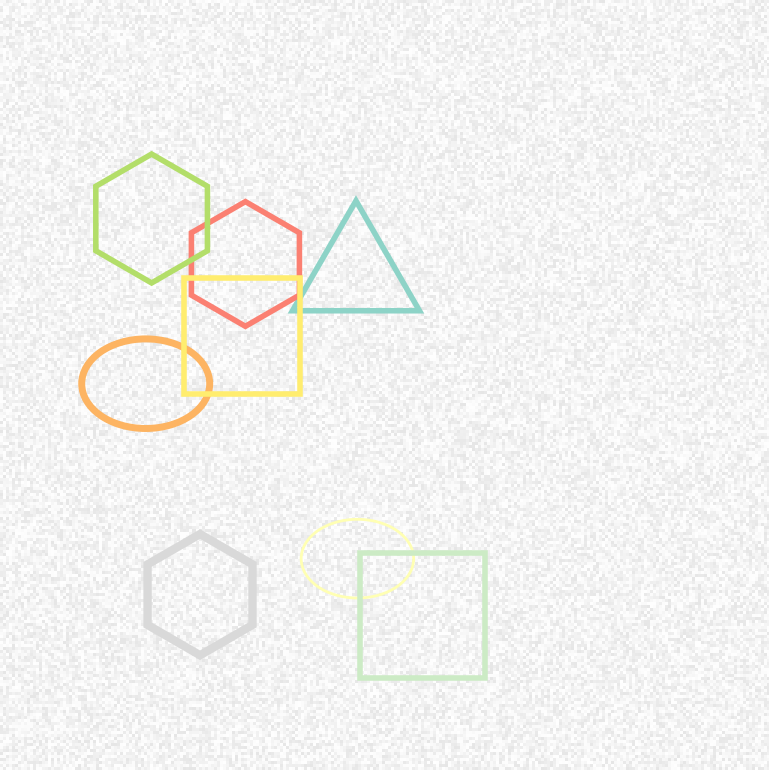[{"shape": "triangle", "thickness": 2, "radius": 0.48, "center": [0.462, 0.644]}, {"shape": "oval", "thickness": 1, "radius": 0.37, "center": [0.464, 0.274]}, {"shape": "hexagon", "thickness": 2, "radius": 0.4, "center": [0.319, 0.657]}, {"shape": "oval", "thickness": 2.5, "radius": 0.42, "center": [0.189, 0.502]}, {"shape": "hexagon", "thickness": 2, "radius": 0.42, "center": [0.197, 0.716]}, {"shape": "hexagon", "thickness": 3, "radius": 0.39, "center": [0.26, 0.228]}, {"shape": "square", "thickness": 2, "radius": 0.41, "center": [0.549, 0.201]}, {"shape": "square", "thickness": 2, "radius": 0.38, "center": [0.315, 0.564]}]